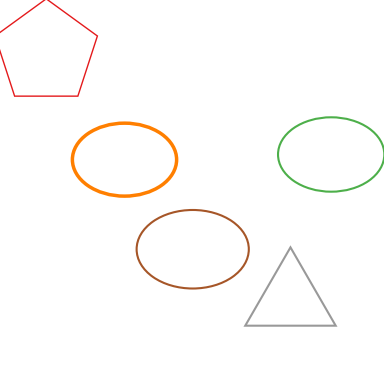[{"shape": "pentagon", "thickness": 1, "radius": 0.7, "center": [0.12, 0.863]}, {"shape": "oval", "thickness": 1.5, "radius": 0.69, "center": [0.86, 0.599]}, {"shape": "oval", "thickness": 2.5, "radius": 0.68, "center": [0.323, 0.585]}, {"shape": "oval", "thickness": 1.5, "radius": 0.73, "center": [0.501, 0.353]}, {"shape": "triangle", "thickness": 1.5, "radius": 0.68, "center": [0.754, 0.222]}]